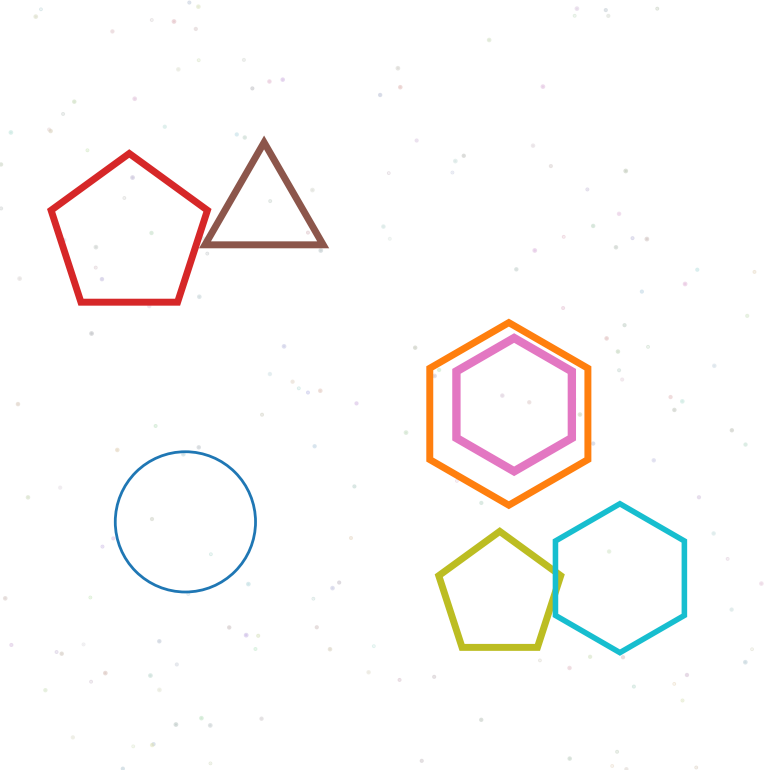[{"shape": "circle", "thickness": 1, "radius": 0.46, "center": [0.241, 0.322]}, {"shape": "hexagon", "thickness": 2.5, "radius": 0.59, "center": [0.661, 0.462]}, {"shape": "pentagon", "thickness": 2.5, "radius": 0.53, "center": [0.168, 0.694]}, {"shape": "triangle", "thickness": 2.5, "radius": 0.44, "center": [0.343, 0.726]}, {"shape": "hexagon", "thickness": 3, "radius": 0.43, "center": [0.668, 0.474]}, {"shape": "pentagon", "thickness": 2.5, "radius": 0.42, "center": [0.649, 0.227]}, {"shape": "hexagon", "thickness": 2, "radius": 0.48, "center": [0.805, 0.249]}]